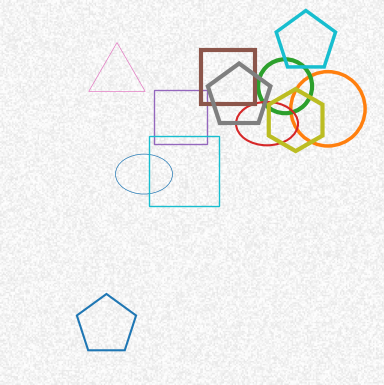[{"shape": "oval", "thickness": 0.5, "radius": 0.37, "center": [0.374, 0.548]}, {"shape": "pentagon", "thickness": 1.5, "radius": 0.4, "center": [0.277, 0.156]}, {"shape": "circle", "thickness": 2.5, "radius": 0.48, "center": [0.852, 0.717]}, {"shape": "circle", "thickness": 3, "radius": 0.35, "center": [0.741, 0.776]}, {"shape": "oval", "thickness": 1.5, "radius": 0.4, "center": [0.694, 0.679]}, {"shape": "square", "thickness": 1, "radius": 0.34, "center": [0.469, 0.696]}, {"shape": "square", "thickness": 3, "radius": 0.35, "center": [0.593, 0.8]}, {"shape": "triangle", "thickness": 0.5, "radius": 0.42, "center": [0.304, 0.805]}, {"shape": "pentagon", "thickness": 3, "radius": 0.43, "center": [0.621, 0.75]}, {"shape": "hexagon", "thickness": 3, "radius": 0.4, "center": [0.768, 0.688]}, {"shape": "pentagon", "thickness": 2.5, "radius": 0.4, "center": [0.794, 0.892]}, {"shape": "square", "thickness": 1, "radius": 0.45, "center": [0.478, 0.556]}]